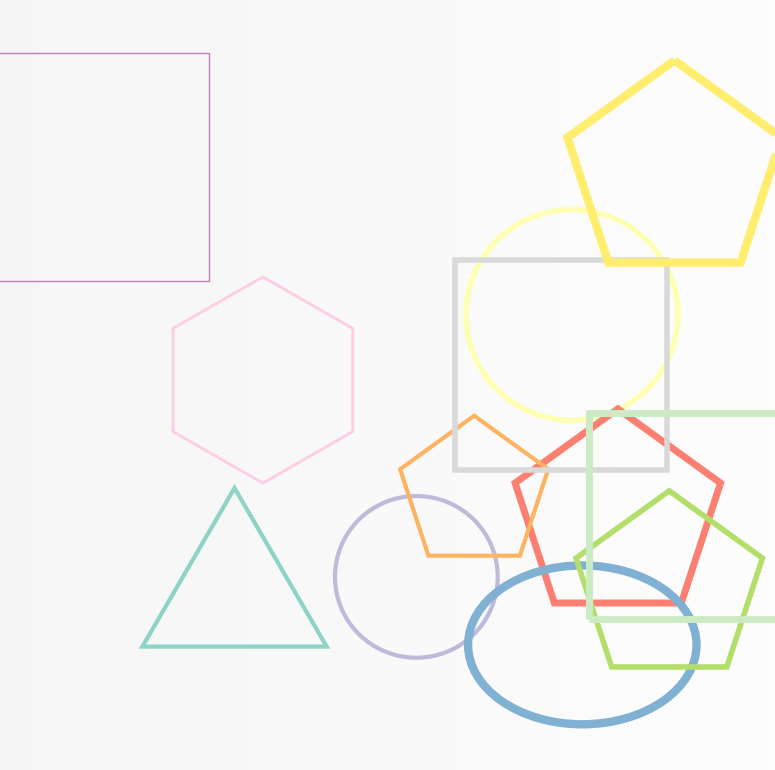[{"shape": "triangle", "thickness": 1.5, "radius": 0.69, "center": [0.303, 0.229]}, {"shape": "circle", "thickness": 2, "radius": 0.68, "center": [0.738, 0.591]}, {"shape": "circle", "thickness": 1.5, "radius": 0.53, "center": [0.537, 0.251]}, {"shape": "pentagon", "thickness": 2.5, "radius": 0.7, "center": [0.797, 0.33]}, {"shape": "oval", "thickness": 3, "radius": 0.74, "center": [0.751, 0.163]}, {"shape": "pentagon", "thickness": 1.5, "radius": 0.5, "center": [0.612, 0.36]}, {"shape": "pentagon", "thickness": 2, "radius": 0.63, "center": [0.864, 0.236]}, {"shape": "hexagon", "thickness": 1, "radius": 0.67, "center": [0.339, 0.506]}, {"shape": "square", "thickness": 2, "radius": 0.68, "center": [0.724, 0.526]}, {"shape": "square", "thickness": 0.5, "radius": 0.74, "center": [0.121, 0.783]}, {"shape": "square", "thickness": 2.5, "radius": 0.67, "center": [0.894, 0.33]}, {"shape": "pentagon", "thickness": 3, "radius": 0.73, "center": [0.87, 0.776]}]